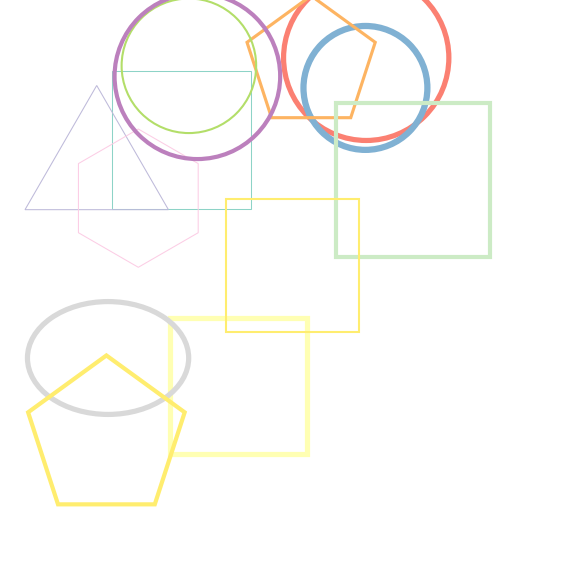[{"shape": "square", "thickness": 0.5, "radius": 0.6, "center": [0.314, 0.757]}, {"shape": "square", "thickness": 2.5, "radius": 0.59, "center": [0.413, 0.331]}, {"shape": "triangle", "thickness": 0.5, "radius": 0.72, "center": [0.167, 0.708]}, {"shape": "circle", "thickness": 2.5, "radius": 0.72, "center": [0.634, 0.899]}, {"shape": "circle", "thickness": 3, "radius": 0.54, "center": [0.633, 0.847]}, {"shape": "pentagon", "thickness": 1.5, "radius": 0.58, "center": [0.539, 0.89]}, {"shape": "circle", "thickness": 1, "radius": 0.58, "center": [0.327, 0.885]}, {"shape": "hexagon", "thickness": 0.5, "radius": 0.6, "center": [0.24, 0.656]}, {"shape": "oval", "thickness": 2.5, "radius": 0.7, "center": [0.187, 0.379]}, {"shape": "circle", "thickness": 2, "radius": 0.72, "center": [0.342, 0.867]}, {"shape": "square", "thickness": 2, "radius": 0.66, "center": [0.715, 0.688]}, {"shape": "square", "thickness": 1, "radius": 0.57, "center": [0.507, 0.54]}, {"shape": "pentagon", "thickness": 2, "radius": 0.71, "center": [0.184, 0.241]}]